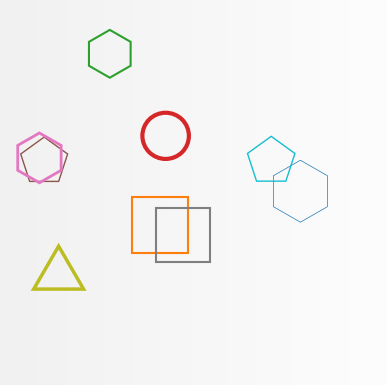[{"shape": "hexagon", "thickness": 0.5, "radius": 0.4, "center": [0.775, 0.503]}, {"shape": "square", "thickness": 1.5, "radius": 0.36, "center": [0.412, 0.416]}, {"shape": "hexagon", "thickness": 1.5, "radius": 0.31, "center": [0.283, 0.86]}, {"shape": "circle", "thickness": 3, "radius": 0.3, "center": [0.427, 0.647]}, {"shape": "pentagon", "thickness": 1, "radius": 0.32, "center": [0.114, 0.58]}, {"shape": "hexagon", "thickness": 2, "radius": 0.32, "center": [0.102, 0.59]}, {"shape": "square", "thickness": 1.5, "radius": 0.35, "center": [0.472, 0.389]}, {"shape": "triangle", "thickness": 2.5, "radius": 0.37, "center": [0.151, 0.286]}, {"shape": "pentagon", "thickness": 1, "radius": 0.32, "center": [0.7, 0.582]}]